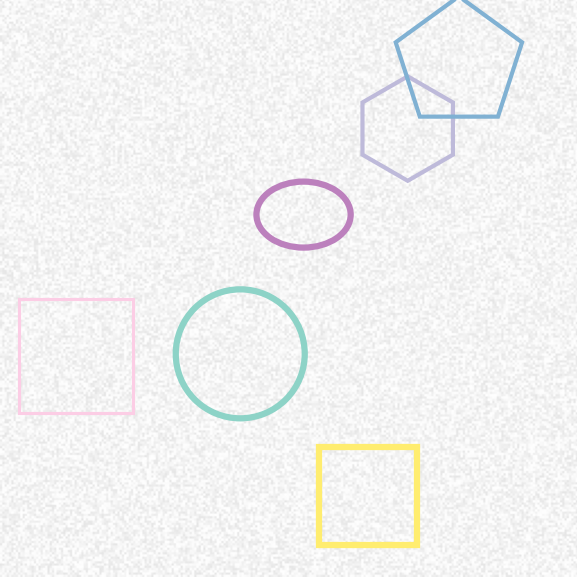[{"shape": "circle", "thickness": 3, "radius": 0.56, "center": [0.416, 0.386]}, {"shape": "hexagon", "thickness": 2, "radius": 0.45, "center": [0.706, 0.777]}, {"shape": "pentagon", "thickness": 2, "radius": 0.58, "center": [0.795, 0.89]}, {"shape": "square", "thickness": 1.5, "radius": 0.5, "center": [0.132, 0.383]}, {"shape": "oval", "thickness": 3, "radius": 0.41, "center": [0.526, 0.628]}, {"shape": "square", "thickness": 3, "radius": 0.42, "center": [0.637, 0.14]}]